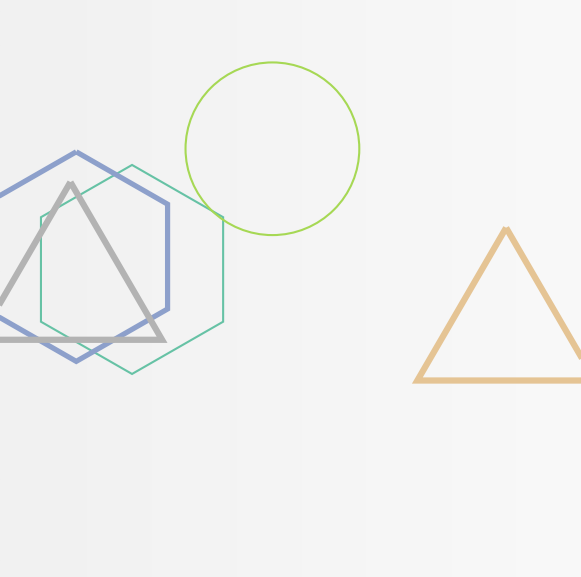[{"shape": "hexagon", "thickness": 1, "radius": 0.9, "center": [0.227, 0.533]}, {"shape": "hexagon", "thickness": 2.5, "radius": 0.91, "center": [0.131, 0.555]}, {"shape": "circle", "thickness": 1, "radius": 0.75, "center": [0.469, 0.742]}, {"shape": "triangle", "thickness": 3, "radius": 0.88, "center": [0.871, 0.428]}, {"shape": "triangle", "thickness": 3, "radius": 0.91, "center": [0.121, 0.502]}]